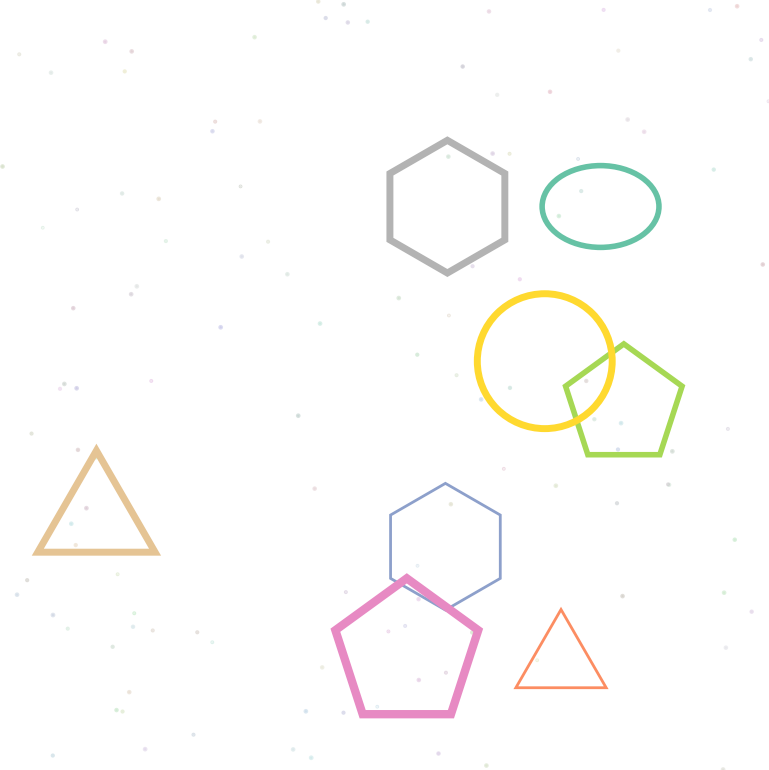[{"shape": "oval", "thickness": 2, "radius": 0.38, "center": [0.78, 0.732]}, {"shape": "triangle", "thickness": 1, "radius": 0.34, "center": [0.729, 0.141]}, {"shape": "hexagon", "thickness": 1, "radius": 0.41, "center": [0.578, 0.29]}, {"shape": "pentagon", "thickness": 3, "radius": 0.49, "center": [0.528, 0.151]}, {"shape": "pentagon", "thickness": 2, "radius": 0.4, "center": [0.81, 0.474]}, {"shape": "circle", "thickness": 2.5, "radius": 0.44, "center": [0.707, 0.531]}, {"shape": "triangle", "thickness": 2.5, "radius": 0.44, "center": [0.125, 0.327]}, {"shape": "hexagon", "thickness": 2.5, "radius": 0.43, "center": [0.581, 0.732]}]